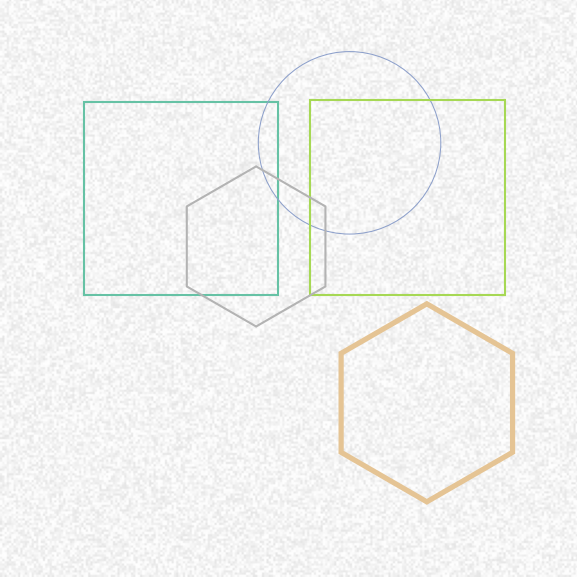[{"shape": "square", "thickness": 1, "radius": 0.84, "center": [0.313, 0.655]}, {"shape": "circle", "thickness": 0.5, "radius": 0.79, "center": [0.605, 0.752]}, {"shape": "square", "thickness": 1, "radius": 0.85, "center": [0.706, 0.657]}, {"shape": "hexagon", "thickness": 2.5, "radius": 0.86, "center": [0.739, 0.302]}, {"shape": "hexagon", "thickness": 1, "radius": 0.69, "center": [0.443, 0.572]}]